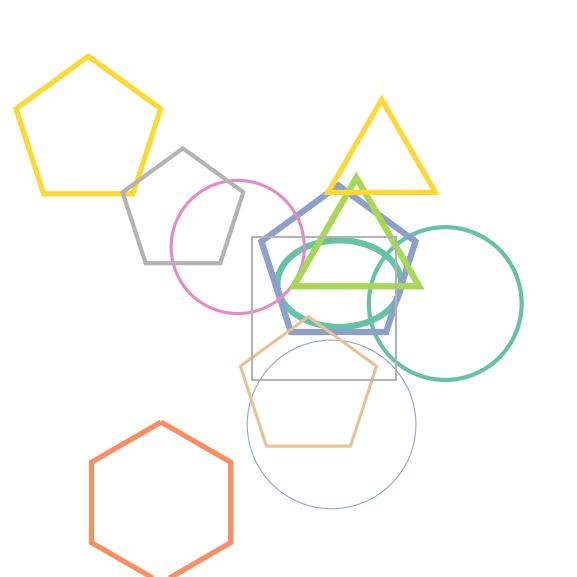[{"shape": "oval", "thickness": 3, "radius": 0.54, "center": [0.587, 0.508]}, {"shape": "circle", "thickness": 2, "radius": 0.66, "center": [0.771, 0.474]}, {"shape": "hexagon", "thickness": 2.5, "radius": 0.7, "center": [0.279, 0.129]}, {"shape": "pentagon", "thickness": 3, "radius": 0.7, "center": [0.586, 0.538]}, {"shape": "circle", "thickness": 0.5, "radius": 0.73, "center": [0.574, 0.264]}, {"shape": "circle", "thickness": 1.5, "radius": 0.58, "center": [0.412, 0.571]}, {"shape": "triangle", "thickness": 3, "radius": 0.63, "center": [0.617, 0.566]}, {"shape": "pentagon", "thickness": 2.5, "radius": 0.66, "center": [0.153, 0.77]}, {"shape": "triangle", "thickness": 2.5, "radius": 0.54, "center": [0.661, 0.719]}, {"shape": "pentagon", "thickness": 1.5, "radius": 0.62, "center": [0.534, 0.327]}, {"shape": "pentagon", "thickness": 2, "radius": 0.55, "center": [0.317, 0.632]}, {"shape": "square", "thickness": 1, "radius": 0.62, "center": [0.561, 0.465]}]